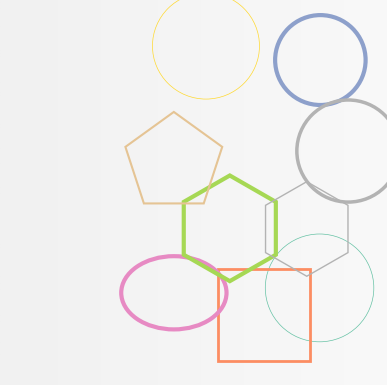[{"shape": "circle", "thickness": 0.5, "radius": 0.7, "center": [0.825, 0.252]}, {"shape": "square", "thickness": 2, "radius": 0.59, "center": [0.68, 0.182]}, {"shape": "circle", "thickness": 3, "radius": 0.58, "center": [0.827, 0.844]}, {"shape": "oval", "thickness": 3, "radius": 0.68, "center": [0.449, 0.24]}, {"shape": "hexagon", "thickness": 3, "radius": 0.69, "center": [0.593, 0.407]}, {"shape": "circle", "thickness": 0.5, "radius": 0.69, "center": [0.532, 0.881]}, {"shape": "pentagon", "thickness": 1.5, "radius": 0.66, "center": [0.449, 0.578]}, {"shape": "circle", "thickness": 2.5, "radius": 0.66, "center": [0.899, 0.608]}, {"shape": "hexagon", "thickness": 1, "radius": 0.61, "center": [0.792, 0.405]}]